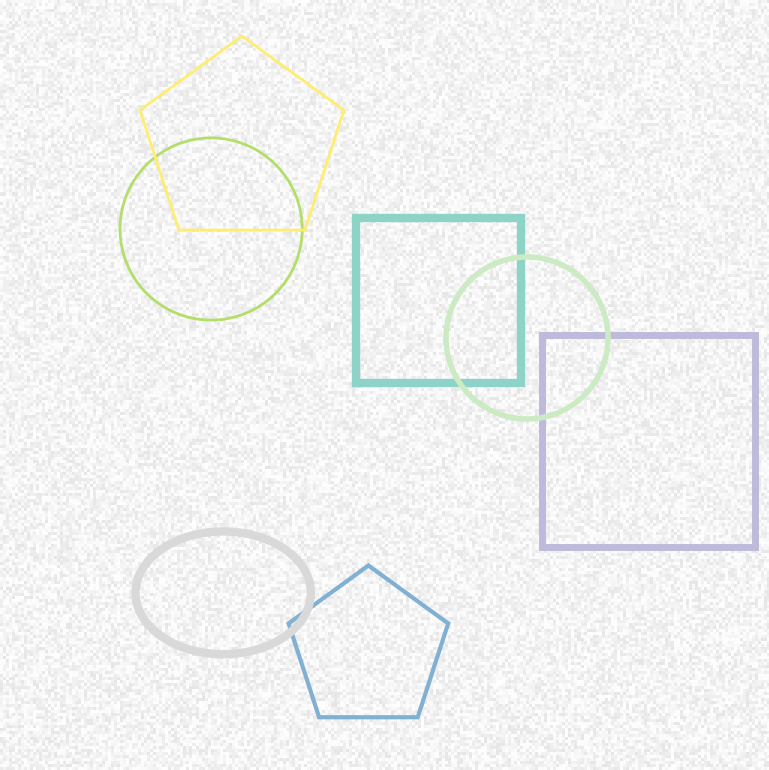[{"shape": "square", "thickness": 3, "radius": 0.53, "center": [0.569, 0.61]}, {"shape": "square", "thickness": 2.5, "radius": 0.69, "center": [0.842, 0.427]}, {"shape": "pentagon", "thickness": 1.5, "radius": 0.54, "center": [0.478, 0.157]}, {"shape": "circle", "thickness": 1, "radius": 0.59, "center": [0.274, 0.703]}, {"shape": "oval", "thickness": 3, "radius": 0.57, "center": [0.29, 0.23]}, {"shape": "circle", "thickness": 2, "radius": 0.53, "center": [0.684, 0.561]}, {"shape": "pentagon", "thickness": 1, "radius": 0.7, "center": [0.314, 0.814]}]